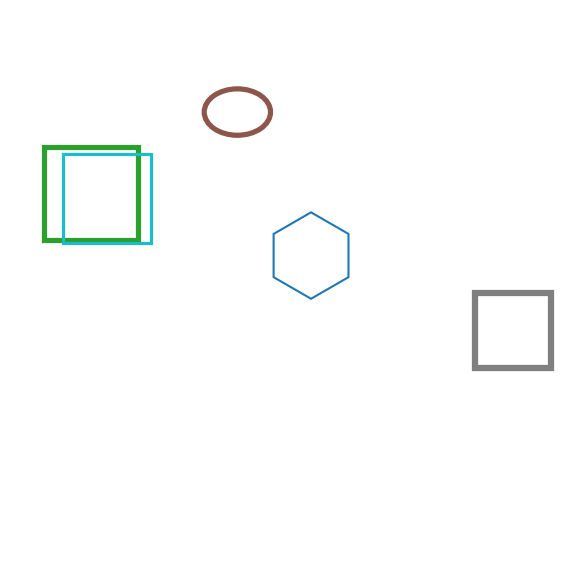[{"shape": "hexagon", "thickness": 1, "radius": 0.37, "center": [0.539, 0.557]}, {"shape": "square", "thickness": 2.5, "radius": 0.4, "center": [0.158, 0.665]}, {"shape": "oval", "thickness": 2.5, "radius": 0.29, "center": [0.411, 0.805]}, {"shape": "square", "thickness": 3, "radius": 0.33, "center": [0.888, 0.426]}, {"shape": "square", "thickness": 1.5, "radius": 0.38, "center": [0.186, 0.656]}]